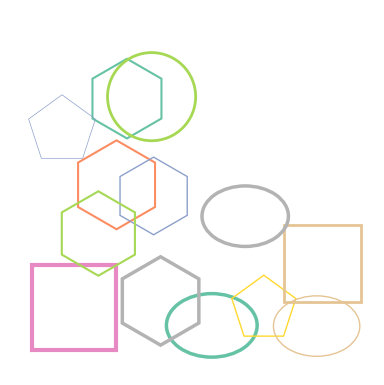[{"shape": "oval", "thickness": 2.5, "radius": 0.59, "center": [0.55, 0.155]}, {"shape": "hexagon", "thickness": 1.5, "radius": 0.52, "center": [0.33, 0.744]}, {"shape": "hexagon", "thickness": 1.5, "radius": 0.58, "center": [0.303, 0.52]}, {"shape": "hexagon", "thickness": 1, "radius": 0.5, "center": [0.399, 0.491]}, {"shape": "pentagon", "thickness": 0.5, "radius": 0.46, "center": [0.161, 0.663]}, {"shape": "square", "thickness": 3, "radius": 0.55, "center": [0.191, 0.201]}, {"shape": "hexagon", "thickness": 1.5, "radius": 0.55, "center": [0.255, 0.393]}, {"shape": "circle", "thickness": 2, "radius": 0.57, "center": [0.394, 0.749]}, {"shape": "pentagon", "thickness": 1, "radius": 0.44, "center": [0.685, 0.198]}, {"shape": "square", "thickness": 2, "radius": 0.5, "center": [0.838, 0.316]}, {"shape": "oval", "thickness": 1, "radius": 0.56, "center": [0.822, 0.153]}, {"shape": "hexagon", "thickness": 2.5, "radius": 0.57, "center": [0.417, 0.218]}, {"shape": "oval", "thickness": 2.5, "radius": 0.56, "center": [0.637, 0.438]}]